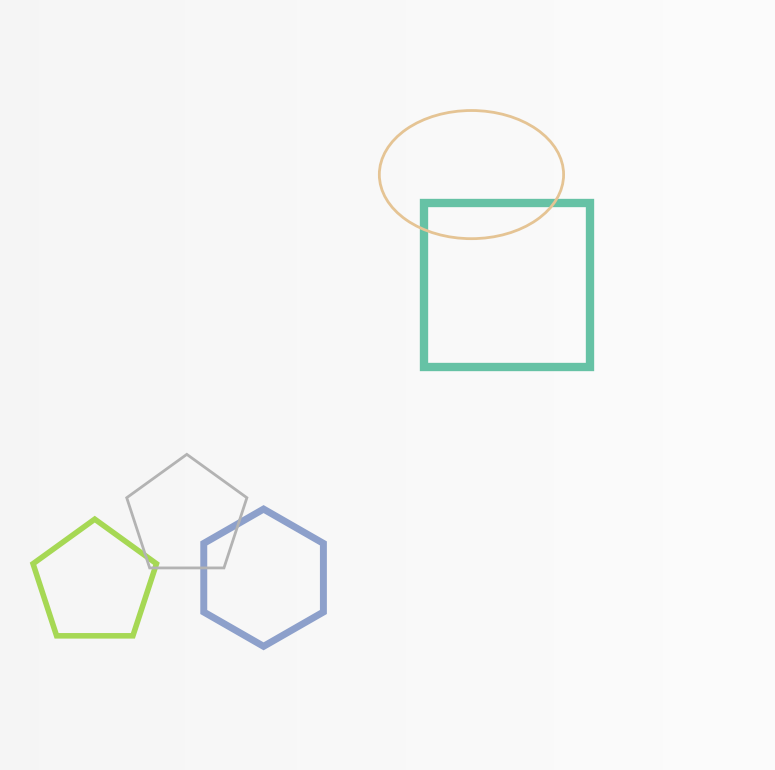[{"shape": "square", "thickness": 3, "radius": 0.53, "center": [0.654, 0.63]}, {"shape": "hexagon", "thickness": 2.5, "radius": 0.45, "center": [0.34, 0.25]}, {"shape": "pentagon", "thickness": 2, "radius": 0.42, "center": [0.122, 0.242]}, {"shape": "oval", "thickness": 1, "radius": 0.59, "center": [0.608, 0.773]}, {"shape": "pentagon", "thickness": 1, "radius": 0.41, "center": [0.241, 0.328]}]